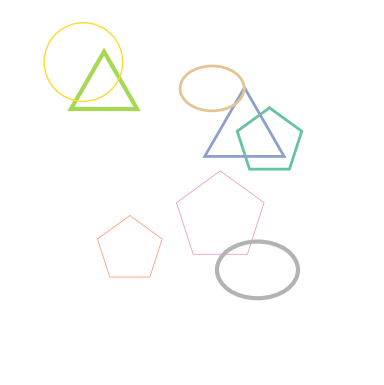[{"shape": "pentagon", "thickness": 2, "radius": 0.44, "center": [0.7, 0.632]}, {"shape": "pentagon", "thickness": 0.5, "radius": 0.44, "center": [0.337, 0.352]}, {"shape": "triangle", "thickness": 2, "radius": 0.6, "center": [0.635, 0.653]}, {"shape": "pentagon", "thickness": 0.5, "radius": 0.6, "center": [0.572, 0.436]}, {"shape": "triangle", "thickness": 3, "radius": 0.5, "center": [0.27, 0.767]}, {"shape": "circle", "thickness": 1, "radius": 0.51, "center": [0.217, 0.839]}, {"shape": "oval", "thickness": 2, "radius": 0.42, "center": [0.551, 0.77]}, {"shape": "oval", "thickness": 3, "radius": 0.53, "center": [0.669, 0.299]}]